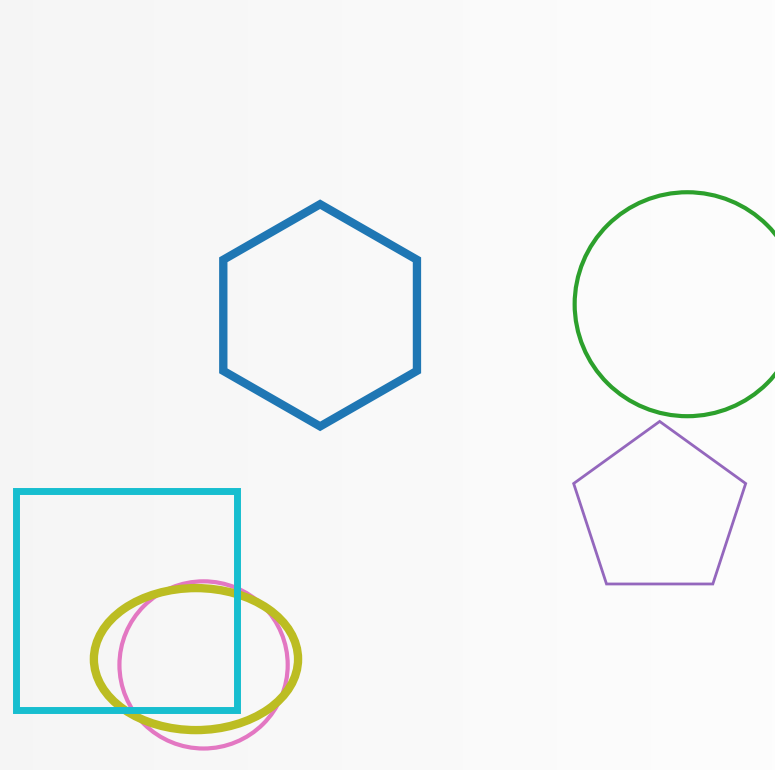[{"shape": "hexagon", "thickness": 3, "radius": 0.72, "center": [0.413, 0.591]}, {"shape": "circle", "thickness": 1.5, "radius": 0.73, "center": [0.887, 0.605]}, {"shape": "pentagon", "thickness": 1, "radius": 0.58, "center": [0.851, 0.336]}, {"shape": "circle", "thickness": 1.5, "radius": 0.54, "center": [0.263, 0.136]}, {"shape": "oval", "thickness": 3, "radius": 0.66, "center": [0.253, 0.144]}, {"shape": "square", "thickness": 2.5, "radius": 0.71, "center": [0.163, 0.22]}]